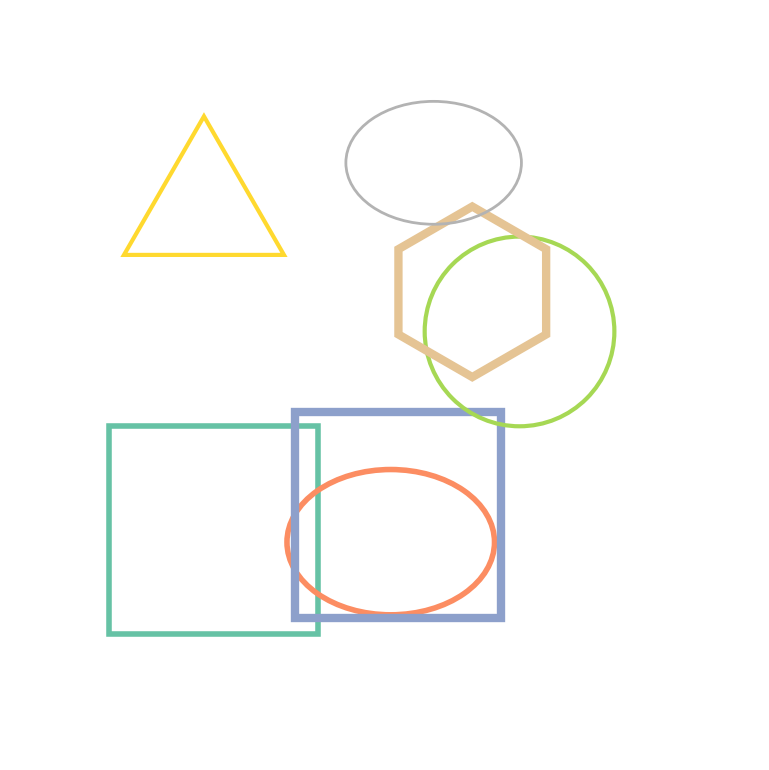[{"shape": "square", "thickness": 2, "radius": 0.68, "center": [0.277, 0.312]}, {"shape": "oval", "thickness": 2, "radius": 0.67, "center": [0.507, 0.296]}, {"shape": "square", "thickness": 3, "radius": 0.67, "center": [0.517, 0.332]}, {"shape": "circle", "thickness": 1.5, "radius": 0.62, "center": [0.675, 0.57]}, {"shape": "triangle", "thickness": 1.5, "radius": 0.6, "center": [0.265, 0.729]}, {"shape": "hexagon", "thickness": 3, "radius": 0.55, "center": [0.613, 0.621]}, {"shape": "oval", "thickness": 1, "radius": 0.57, "center": [0.563, 0.789]}]